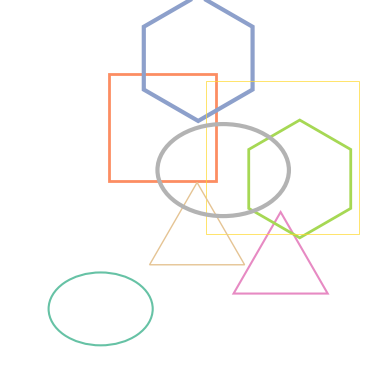[{"shape": "oval", "thickness": 1.5, "radius": 0.68, "center": [0.261, 0.198]}, {"shape": "square", "thickness": 2, "radius": 0.69, "center": [0.423, 0.668]}, {"shape": "hexagon", "thickness": 3, "radius": 0.82, "center": [0.515, 0.849]}, {"shape": "triangle", "thickness": 1.5, "radius": 0.71, "center": [0.729, 0.308]}, {"shape": "hexagon", "thickness": 2, "radius": 0.76, "center": [0.779, 0.535]}, {"shape": "square", "thickness": 0.5, "radius": 0.99, "center": [0.734, 0.591]}, {"shape": "triangle", "thickness": 1, "radius": 0.71, "center": [0.512, 0.384]}, {"shape": "oval", "thickness": 3, "radius": 0.85, "center": [0.58, 0.558]}]